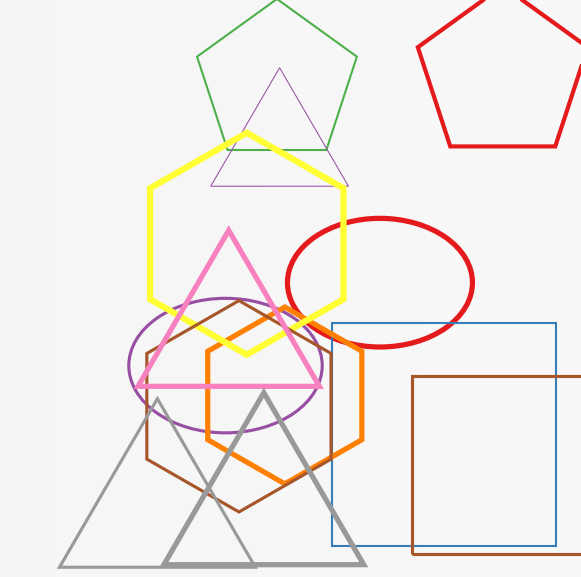[{"shape": "oval", "thickness": 2.5, "radius": 0.8, "center": [0.654, 0.51]}, {"shape": "pentagon", "thickness": 2, "radius": 0.77, "center": [0.865, 0.87]}, {"shape": "square", "thickness": 1, "radius": 0.96, "center": [0.764, 0.247]}, {"shape": "pentagon", "thickness": 1, "radius": 0.72, "center": [0.476, 0.856]}, {"shape": "triangle", "thickness": 0.5, "radius": 0.68, "center": [0.481, 0.745]}, {"shape": "oval", "thickness": 1.5, "radius": 0.83, "center": [0.388, 0.366]}, {"shape": "hexagon", "thickness": 2.5, "radius": 0.77, "center": [0.49, 0.314]}, {"shape": "hexagon", "thickness": 3, "radius": 0.96, "center": [0.425, 0.577]}, {"shape": "hexagon", "thickness": 1.5, "radius": 0.91, "center": [0.411, 0.296]}, {"shape": "square", "thickness": 1.5, "radius": 0.77, "center": [0.864, 0.194]}, {"shape": "triangle", "thickness": 2.5, "radius": 0.9, "center": [0.393, 0.42]}, {"shape": "triangle", "thickness": 1.5, "radius": 0.97, "center": [0.271, 0.114]}, {"shape": "triangle", "thickness": 2.5, "radius": 0.99, "center": [0.454, 0.121]}]